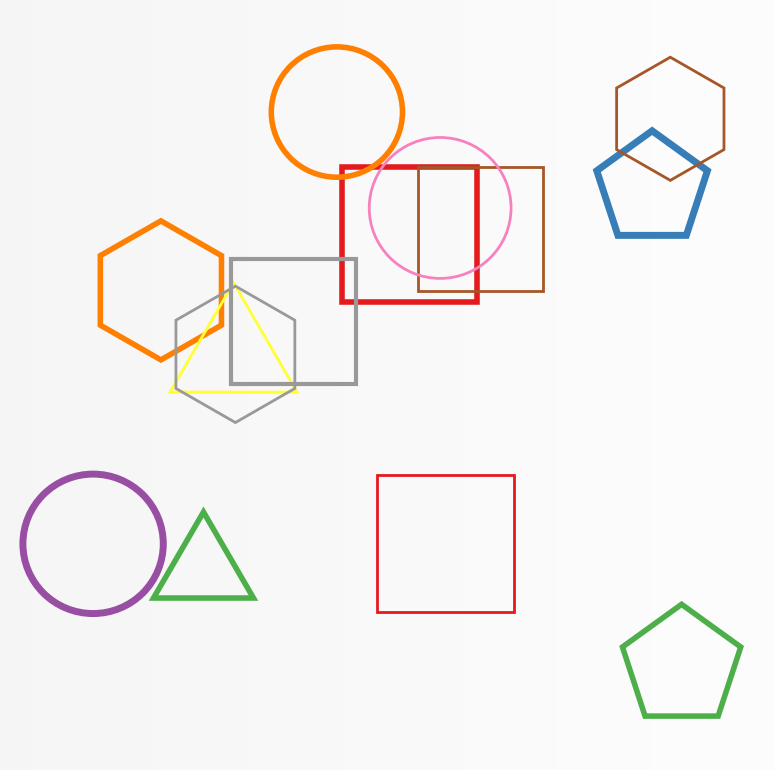[{"shape": "square", "thickness": 1, "radius": 0.44, "center": [0.574, 0.294]}, {"shape": "square", "thickness": 2, "radius": 0.44, "center": [0.528, 0.696]}, {"shape": "pentagon", "thickness": 2.5, "radius": 0.38, "center": [0.841, 0.755]}, {"shape": "pentagon", "thickness": 2, "radius": 0.4, "center": [0.879, 0.135]}, {"shape": "triangle", "thickness": 2, "radius": 0.37, "center": [0.263, 0.261]}, {"shape": "circle", "thickness": 2.5, "radius": 0.45, "center": [0.12, 0.294]}, {"shape": "hexagon", "thickness": 2, "radius": 0.45, "center": [0.208, 0.623]}, {"shape": "circle", "thickness": 2, "radius": 0.42, "center": [0.435, 0.854]}, {"shape": "triangle", "thickness": 1, "radius": 0.47, "center": [0.301, 0.538]}, {"shape": "square", "thickness": 1, "radius": 0.4, "center": [0.62, 0.703]}, {"shape": "hexagon", "thickness": 1, "radius": 0.4, "center": [0.865, 0.846]}, {"shape": "circle", "thickness": 1, "radius": 0.46, "center": [0.568, 0.73]}, {"shape": "hexagon", "thickness": 1, "radius": 0.44, "center": [0.304, 0.54]}, {"shape": "square", "thickness": 1.5, "radius": 0.4, "center": [0.379, 0.582]}]